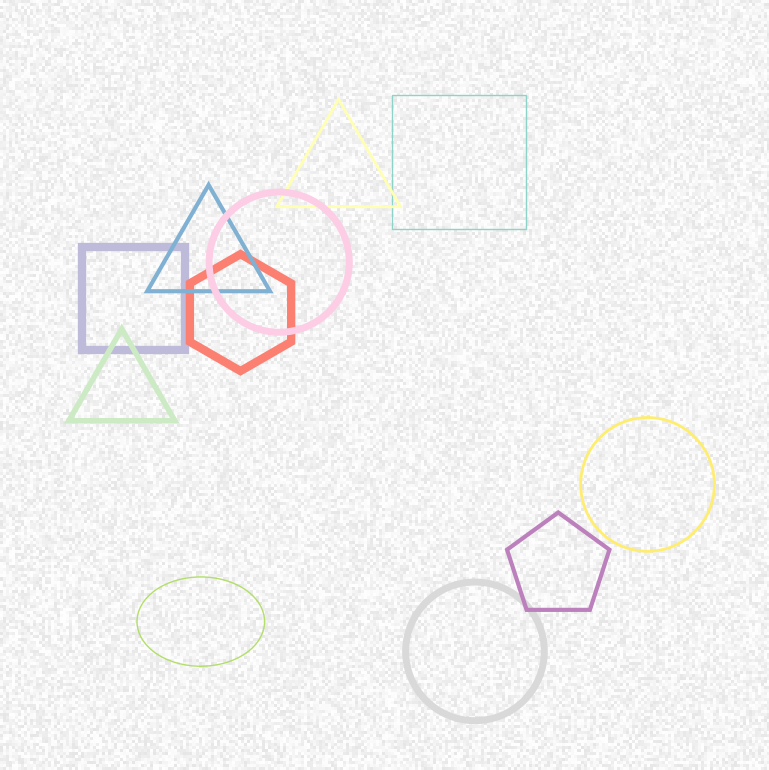[{"shape": "square", "thickness": 0.5, "radius": 0.44, "center": [0.596, 0.79]}, {"shape": "triangle", "thickness": 1, "radius": 0.46, "center": [0.44, 0.778]}, {"shape": "square", "thickness": 3, "radius": 0.33, "center": [0.174, 0.612]}, {"shape": "hexagon", "thickness": 3, "radius": 0.38, "center": [0.312, 0.594]}, {"shape": "triangle", "thickness": 1.5, "radius": 0.46, "center": [0.271, 0.668]}, {"shape": "oval", "thickness": 0.5, "radius": 0.41, "center": [0.261, 0.193]}, {"shape": "circle", "thickness": 2.5, "radius": 0.46, "center": [0.363, 0.66]}, {"shape": "circle", "thickness": 2.5, "radius": 0.45, "center": [0.617, 0.154]}, {"shape": "pentagon", "thickness": 1.5, "radius": 0.35, "center": [0.725, 0.265]}, {"shape": "triangle", "thickness": 2, "radius": 0.4, "center": [0.158, 0.493]}, {"shape": "circle", "thickness": 1, "radius": 0.43, "center": [0.841, 0.371]}]